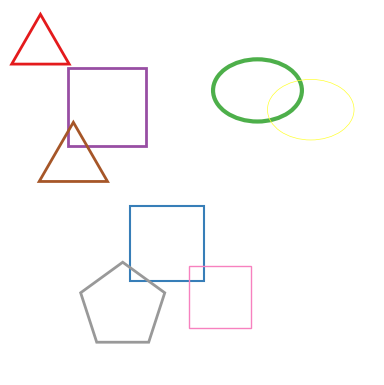[{"shape": "triangle", "thickness": 2, "radius": 0.43, "center": [0.105, 0.877]}, {"shape": "square", "thickness": 1.5, "radius": 0.49, "center": [0.434, 0.369]}, {"shape": "oval", "thickness": 3, "radius": 0.58, "center": [0.669, 0.765]}, {"shape": "square", "thickness": 2, "radius": 0.5, "center": [0.278, 0.722]}, {"shape": "oval", "thickness": 0.5, "radius": 0.56, "center": [0.807, 0.715]}, {"shape": "triangle", "thickness": 2, "radius": 0.51, "center": [0.191, 0.58]}, {"shape": "square", "thickness": 1, "radius": 0.4, "center": [0.571, 0.229]}, {"shape": "pentagon", "thickness": 2, "radius": 0.57, "center": [0.319, 0.204]}]